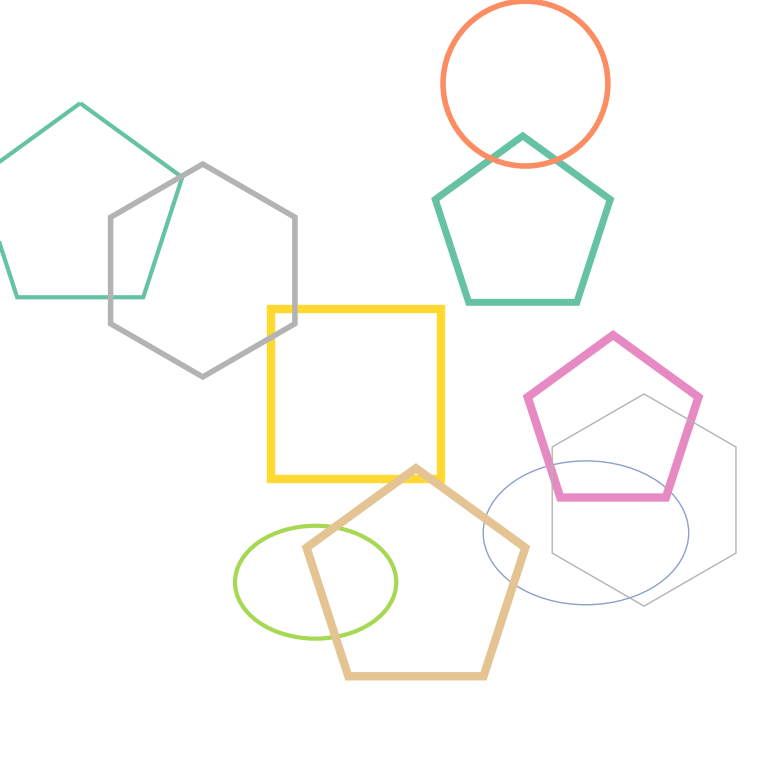[{"shape": "pentagon", "thickness": 2.5, "radius": 0.6, "center": [0.679, 0.704]}, {"shape": "pentagon", "thickness": 1.5, "radius": 0.7, "center": [0.104, 0.727]}, {"shape": "circle", "thickness": 2, "radius": 0.54, "center": [0.682, 0.891]}, {"shape": "oval", "thickness": 0.5, "radius": 0.67, "center": [0.761, 0.308]}, {"shape": "pentagon", "thickness": 3, "radius": 0.58, "center": [0.796, 0.448]}, {"shape": "oval", "thickness": 1.5, "radius": 0.52, "center": [0.41, 0.244]}, {"shape": "square", "thickness": 3, "radius": 0.55, "center": [0.463, 0.489]}, {"shape": "pentagon", "thickness": 3, "radius": 0.75, "center": [0.54, 0.243]}, {"shape": "hexagon", "thickness": 2, "radius": 0.69, "center": [0.263, 0.649]}, {"shape": "hexagon", "thickness": 0.5, "radius": 0.69, "center": [0.836, 0.351]}]